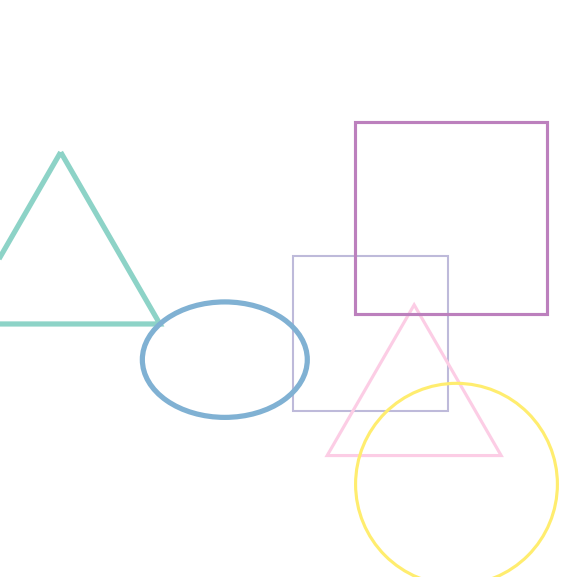[{"shape": "triangle", "thickness": 2.5, "radius": 0.99, "center": [0.105, 0.537]}, {"shape": "square", "thickness": 1, "radius": 0.67, "center": [0.641, 0.421]}, {"shape": "oval", "thickness": 2.5, "radius": 0.71, "center": [0.389, 0.376]}, {"shape": "triangle", "thickness": 1.5, "radius": 0.87, "center": [0.717, 0.297]}, {"shape": "square", "thickness": 1.5, "radius": 0.83, "center": [0.781, 0.622]}, {"shape": "circle", "thickness": 1.5, "radius": 0.87, "center": [0.79, 0.161]}]